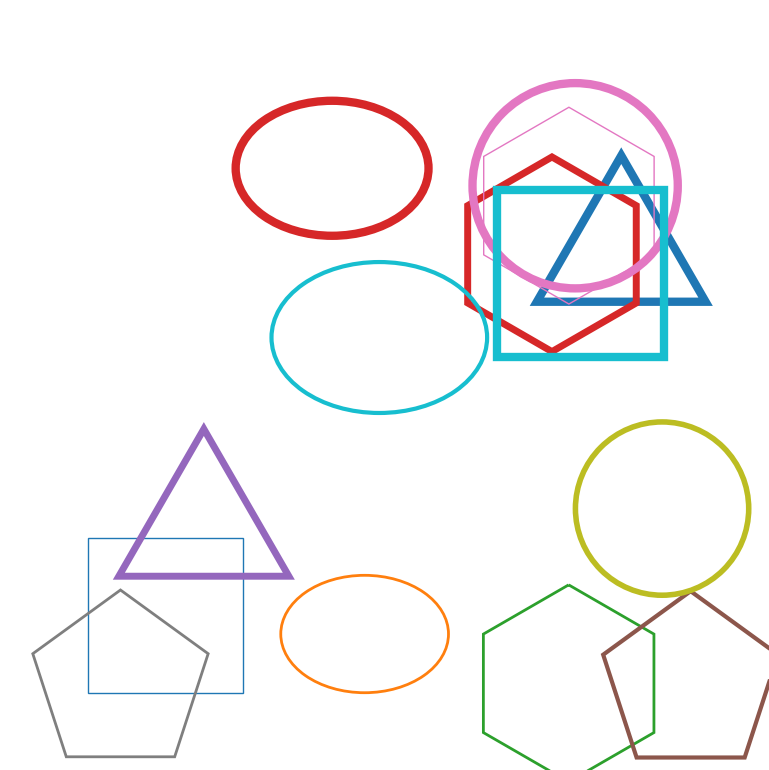[{"shape": "square", "thickness": 0.5, "radius": 0.5, "center": [0.215, 0.2]}, {"shape": "triangle", "thickness": 3, "radius": 0.63, "center": [0.807, 0.671]}, {"shape": "oval", "thickness": 1, "radius": 0.54, "center": [0.474, 0.177]}, {"shape": "hexagon", "thickness": 1, "radius": 0.64, "center": [0.739, 0.113]}, {"shape": "hexagon", "thickness": 2.5, "radius": 0.63, "center": [0.717, 0.67]}, {"shape": "oval", "thickness": 3, "radius": 0.63, "center": [0.431, 0.781]}, {"shape": "triangle", "thickness": 2.5, "radius": 0.64, "center": [0.265, 0.315]}, {"shape": "pentagon", "thickness": 1.5, "radius": 0.6, "center": [0.897, 0.113]}, {"shape": "hexagon", "thickness": 0.5, "radius": 0.64, "center": [0.739, 0.733]}, {"shape": "circle", "thickness": 3, "radius": 0.67, "center": [0.747, 0.759]}, {"shape": "pentagon", "thickness": 1, "radius": 0.6, "center": [0.156, 0.114]}, {"shape": "circle", "thickness": 2, "radius": 0.56, "center": [0.86, 0.34]}, {"shape": "square", "thickness": 3, "radius": 0.54, "center": [0.754, 0.644]}, {"shape": "oval", "thickness": 1.5, "radius": 0.7, "center": [0.493, 0.562]}]